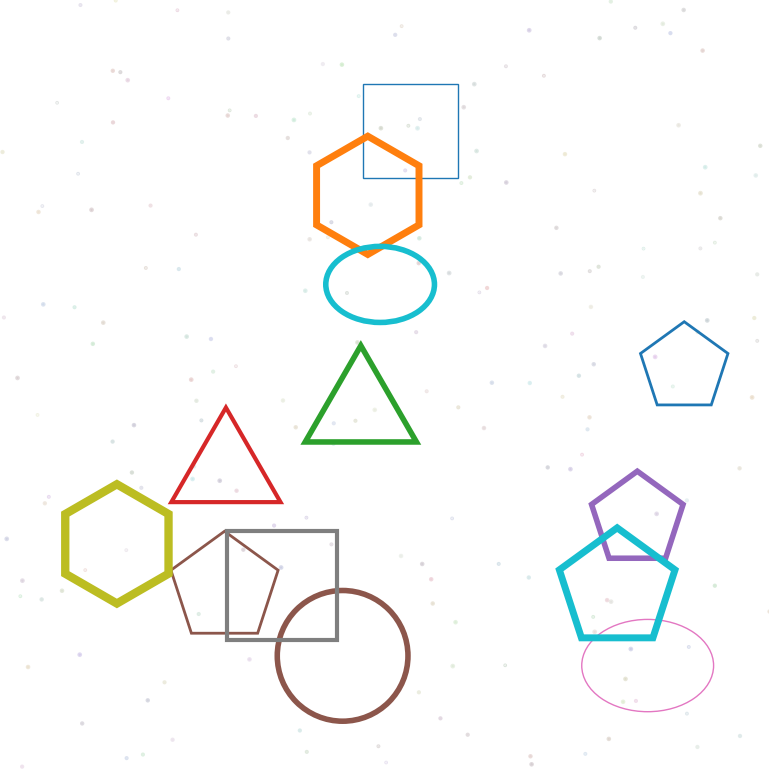[{"shape": "square", "thickness": 0.5, "radius": 0.31, "center": [0.533, 0.829]}, {"shape": "pentagon", "thickness": 1, "radius": 0.3, "center": [0.889, 0.522]}, {"shape": "hexagon", "thickness": 2.5, "radius": 0.38, "center": [0.478, 0.746]}, {"shape": "triangle", "thickness": 2, "radius": 0.42, "center": [0.469, 0.468]}, {"shape": "triangle", "thickness": 1.5, "radius": 0.41, "center": [0.293, 0.389]}, {"shape": "pentagon", "thickness": 2, "radius": 0.31, "center": [0.828, 0.326]}, {"shape": "circle", "thickness": 2, "radius": 0.42, "center": [0.445, 0.148]}, {"shape": "pentagon", "thickness": 1, "radius": 0.37, "center": [0.292, 0.237]}, {"shape": "oval", "thickness": 0.5, "radius": 0.43, "center": [0.841, 0.136]}, {"shape": "square", "thickness": 1.5, "radius": 0.36, "center": [0.366, 0.239]}, {"shape": "hexagon", "thickness": 3, "radius": 0.39, "center": [0.152, 0.294]}, {"shape": "oval", "thickness": 2, "radius": 0.35, "center": [0.494, 0.631]}, {"shape": "pentagon", "thickness": 2.5, "radius": 0.39, "center": [0.802, 0.236]}]